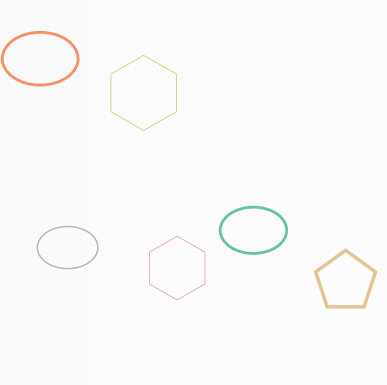[{"shape": "oval", "thickness": 2, "radius": 0.43, "center": [0.654, 0.402]}, {"shape": "oval", "thickness": 2, "radius": 0.49, "center": [0.104, 0.847]}, {"shape": "hexagon", "thickness": 0.5, "radius": 0.41, "center": [0.457, 0.304]}, {"shape": "hexagon", "thickness": 0.5, "radius": 0.49, "center": [0.371, 0.759]}, {"shape": "pentagon", "thickness": 2.5, "radius": 0.41, "center": [0.892, 0.269]}, {"shape": "oval", "thickness": 1, "radius": 0.39, "center": [0.175, 0.357]}]